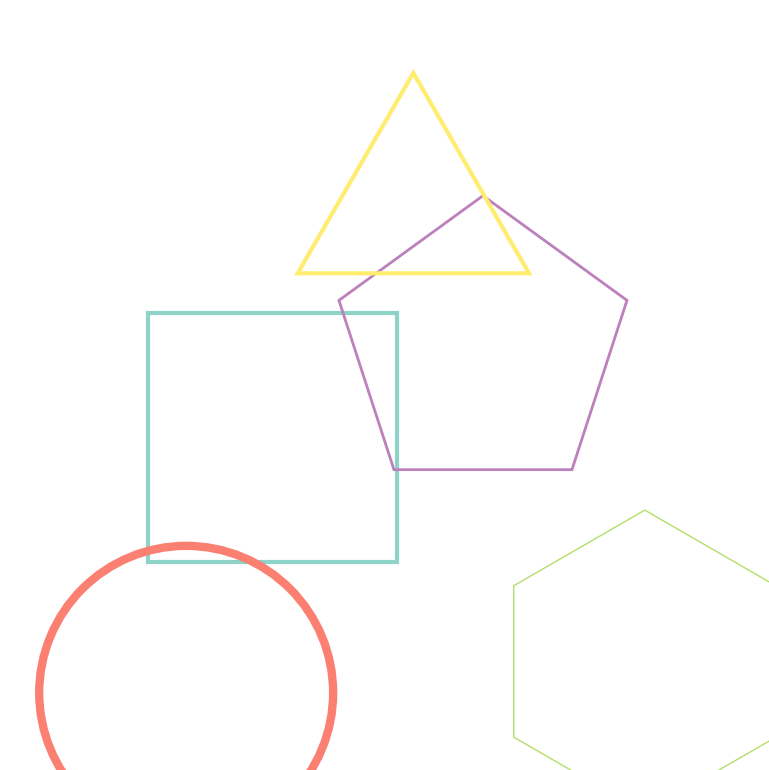[{"shape": "square", "thickness": 1.5, "radius": 0.81, "center": [0.354, 0.432]}, {"shape": "circle", "thickness": 3, "radius": 0.95, "center": [0.242, 0.1]}, {"shape": "hexagon", "thickness": 0.5, "radius": 0.98, "center": [0.837, 0.141]}, {"shape": "pentagon", "thickness": 1, "radius": 0.98, "center": [0.627, 0.549]}, {"shape": "triangle", "thickness": 1.5, "radius": 0.87, "center": [0.537, 0.732]}]